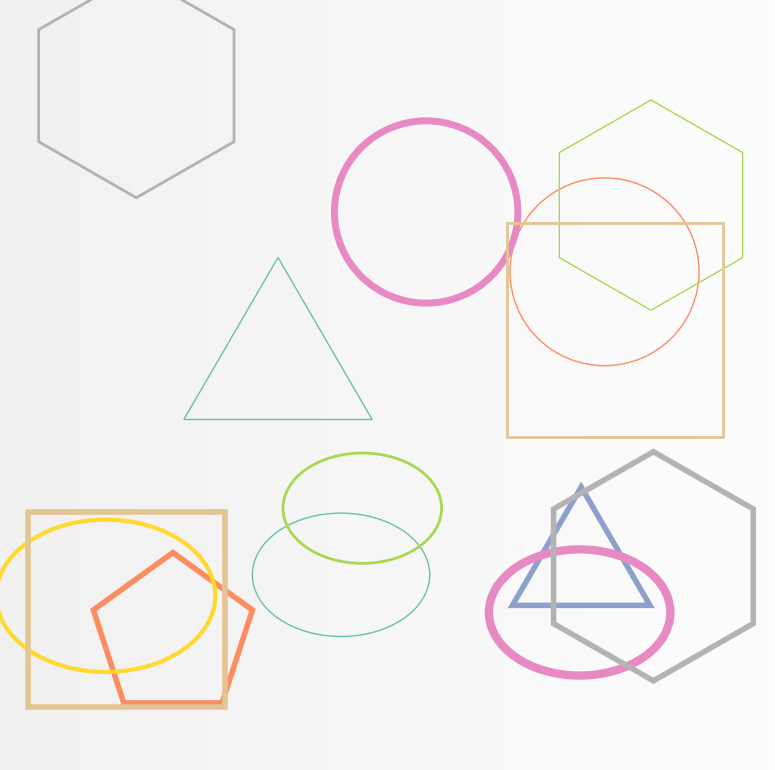[{"shape": "oval", "thickness": 0.5, "radius": 0.57, "center": [0.44, 0.253]}, {"shape": "triangle", "thickness": 0.5, "radius": 0.7, "center": [0.359, 0.525]}, {"shape": "pentagon", "thickness": 2, "radius": 0.54, "center": [0.223, 0.174]}, {"shape": "circle", "thickness": 0.5, "radius": 0.61, "center": [0.78, 0.647]}, {"shape": "triangle", "thickness": 2, "radius": 0.51, "center": [0.75, 0.265]}, {"shape": "circle", "thickness": 2.5, "radius": 0.59, "center": [0.55, 0.725]}, {"shape": "oval", "thickness": 3, "radius": 0.59, "center": [0.748, 0.205]}, {"shape": "oval", "thickness": 1, "radius": 0.51, "center": [0.467, 0.34]}, {"shape": "hexagon", "thickness": 0.5, "radius": 0.68, "center": [0.84, 0.734]}, {"shape": "oval", "thickness": 1.5, "radius": 0.71, "center": [0.136, 0.226]}, {"shape": "square", "thickness": 2, "radius": 0.64, "center": [0.163, 0.209]}, {"shape": "square", "thickness": 1, "radius": 0.7, "center": [0.794, 0.572]}, {"shape": "hexagon", "thickness": 1, "radius": 0.73, "center": [0.176, 0.889]}, {"shape": "hexagon", "thickness": 2, "radius": 0.74, "center": [0.843, 0.265]}]